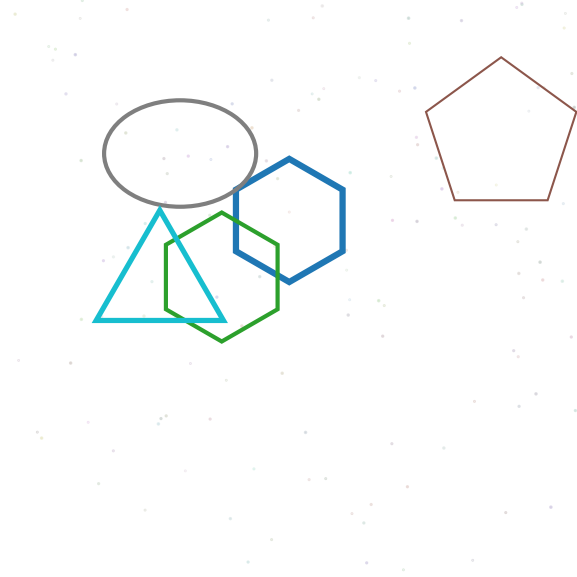[{"shape": "hexagon", "thickness": 3, "radius": 0.53, "center": [0.501, 0.617]}, {"shape": "hexagon", "thickness": 2, "radius": 0.56, "center": [0.384, 0.519]}, {"shape": "pentagon", "thickness": 1, "radius": 0.68, "center": [0.868, 0.763]}, {"shape": "oval", "thickness": 2, "radius": 0.66, "center": [0.312, 0.733]}, {"shape": "triangle", "thickness": 2.5, "radius": 0.64, "center": [0.277, 0.508]}]